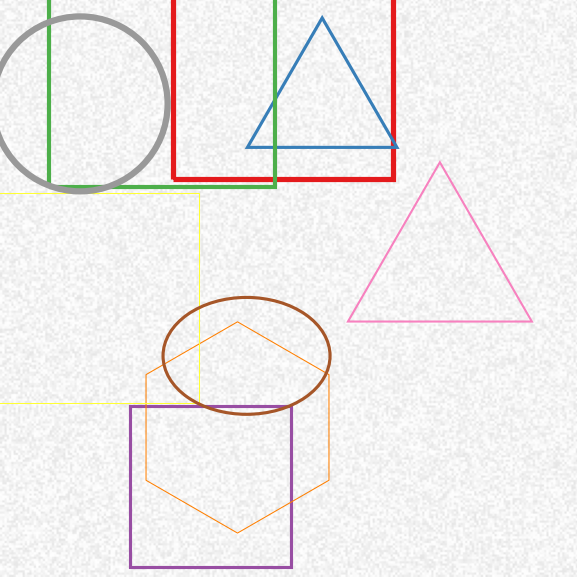[{"shape": "square", "thickness": 2.5, "radius": 0.95, "center": [0.49, 0.88]}, {"shape": "triangle", "thickness": 1.5, "radius": 0.75, "center": [0.558, 0.819]}, {"shape": "square", "thickness": 2, "radius": 0.98, "center": [0.281, 0.871]}, {"shape": "square", "thickness": 1.5, "radius": 0.69, "center": [0.364, 0.157]}, {"shape": "hexagon", "thickness": 0.5, "radius": 0.91, "center": [0.411, 0.259]}, {"shape": "square", "thickness": 0.5, "radius": 0.91, "center": [0.162, 0.483]}, {"shape": "oval", "thickness": 1.5, "radius": 0.72, "center": [0.427, 0.383]}, {"shape": "triangle", "thickness": 1, "radius": 0.92, "center": [0.762, 0.534]}, {"shape": "circle", "thickness": 3, "radius": 0.76, "center": [0.139, 0.819]}]